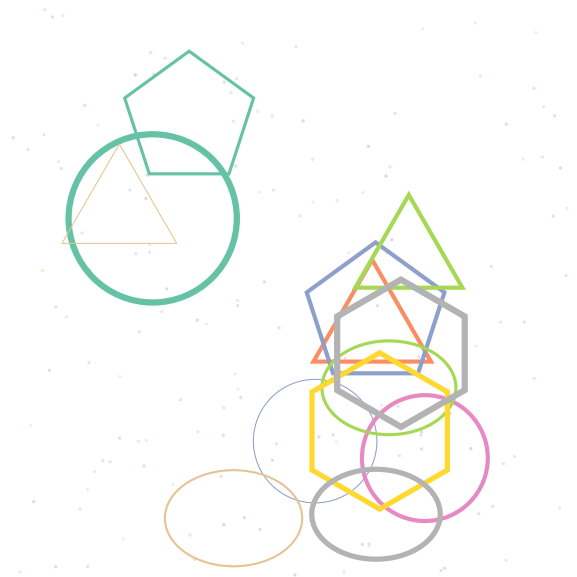[{"shape": "pentagon", "thickness": 1.5, "radius": 0.59, "center": [0.328, 0.793]}, {"shape": "circle", "thickness": 3, "radius": 0.73, "center": [0.264, 0.621]}, {"shape": "triangle", "thickness": 2, "radius": 0.59, "center": [0.645, 0.432]}, {"shape": "pentagon", "thickness": 2, "radius": 0.63, "center": [0.65, 0.454]}, {"shape": "circle", "thickness": 0.5, "radius": 0.53, "center": [0.546, 0.235]}, {"shape": "circle", "thickness": 2, "radius": 0.54, "center": [0.736, 0.206]}, {"shape": "oval", "thickness": 1.5, "radius": 0.58, "center": [0.673, 0.328]}, {"shape": "triangle", "thickness": 2, "radius": 0.54, "center": [0.708, 0.555]}, {"shape": "hexagon", "thickness": 2.5, "radius": 0.68, "center": [0.657, 0.253]}, {"shape": "triangle", "thickness": 0.5, "radius": 0.57, "center": [0.207, 0.635]}, {"shape": "oval", "thickness": 1, "radius": 0.59, "center": [0.404, 0.102]}, {"shape": "oval", "thickness": 2.5, "radius": 0.56, "center": [0.651, 0.109]}, {"shape": "hexagon", "thickness": 3, "radius": 0.64, "center": [0.694, 0.387]}]